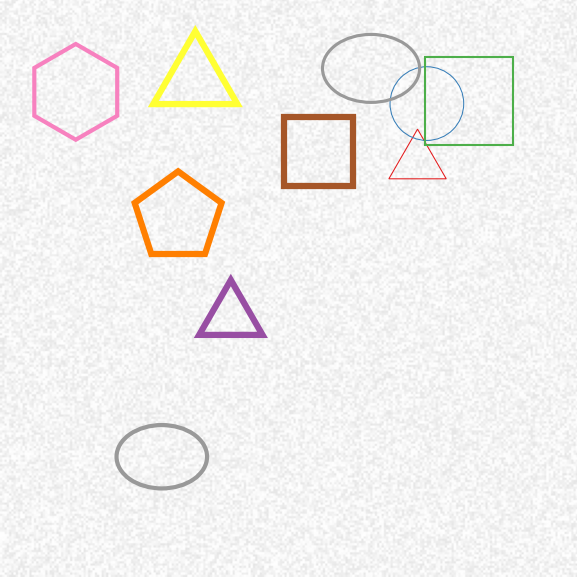[{"shape": "triangle", "thickness": 0.5, "radius": 0.29, "center": [0.723, 0.718]}, {"shape": "circle", "thickness": 0.5, "radius": 0.32, "center": [0.739, 0.82]}, {"shape": "square", "thickness": 1, "radius": 0.38, "center": [0.811, 0.824]}, {"shape": "triangle", "thickness": 3, "radius": 0.32, "center": [0.4, 0.451]}, {"shape": "pentagon", "thickness": 3, "radius": 0.4, "center": [0.308, 0.623]}, {"shape": "triangle", "thickness": 3, "radius": 0.42, "center": [0.338, 0.861]}, {"shape": "square", "thickness": 3, "radius": 0.3, "center": [0.551, 0.737]}, {"shape": "hexagon", "thickness": 2, "radius": 0.41, "center": [0.131, 0.84]}, {"shape": "oval", "thickness": 2, "radius": 0.39, "center": [0.28, 0.208]}, {"shape": "oval", "thickness": 1.5, "radius": 0.42, "center": [0.643, 0.881]}]